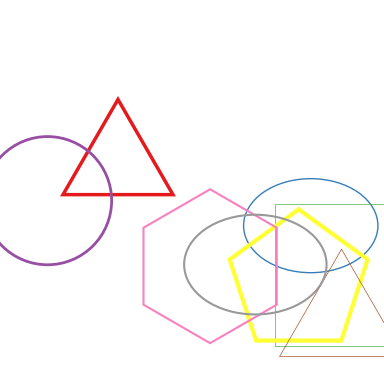[{"shape": "triangle", "thickness": 2.5, "radius": 0.82, "center": [0.306, 0.577]}, {"shape": "oval", "thickness": 1, "radius": 0.87, "center": [0.807, 0.414]}, {"shape": "square", "thickness": 0.5, "radius": 0.92, "center": [0.897, 0.287]}, {"shape": "circle", "thickness": 2, "radius": 0.83, "center": [0.123, 0.479]}, {"shape": "pentagon", "thickness": 3, "radius": 0.94, "center": [0.776, 0.268]}, {"shape": "triangle", "thickness": 0.5, "radius": 0.93, "center": [0.887, 0.167]}, {"shape": "hexagon", "thickness": 1.5, "radius": 1.0, "center": [0.546, 0.309]}, {"shape": "oval", "thickness": 1.5, "radius": 0.92, "center": [0.663, 0.313]}]